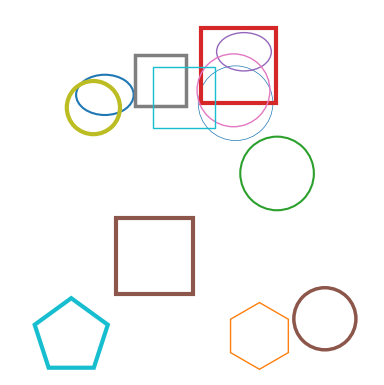[{"shape": "circle", "thickness": 0.5, "radius": 0.48, "center": [0.612, 0.732]}, {"shape": "oval", "thickness": 1.5, "radius": 0.37, "center": [0.272, 0.754]}, {"shape": "hexagon", "thickness": 1, "radius": 0.43, "center": [0.674, 0.127]}, {"shape": "circle", "thickness": 1.5, "radius": 0.48, "center": [0.72, 0.549]}, {"shape": "square", "thickness": 3, "radius": 0.49, "center": [0.621, 0.831]}, {"shape": "oval", "thickness": 1, "radius": 0.36, "center": [0.634, 0.866]}, {"shape": "square", "thickness": 3, "radius": 0.49, "center": [0.401, 0.336]}, {"shape": "circle", "thickness": 2.5, "radius": 0.4, "center": [0.844, 0.172]}, {"shape": "circle", "thickness": 1, "radius": 0.47, "center": [0.607, 0.765]}, {"shape": "square", "thickness": 2.5, "radius": 0.33, "center": [0.416, 0.791]}, {"shape": "circle", "thickness": 3, "radius": 0.35, "center": [0.243, 0.721]}, {"shape": "pentagon", "thickness": 3, "radius": 0.5, "center": [0.185, 0.126]}, {"shape": "square", "thickness": 1, "radius": 0.4, "center": [0.478, 0.747]}]